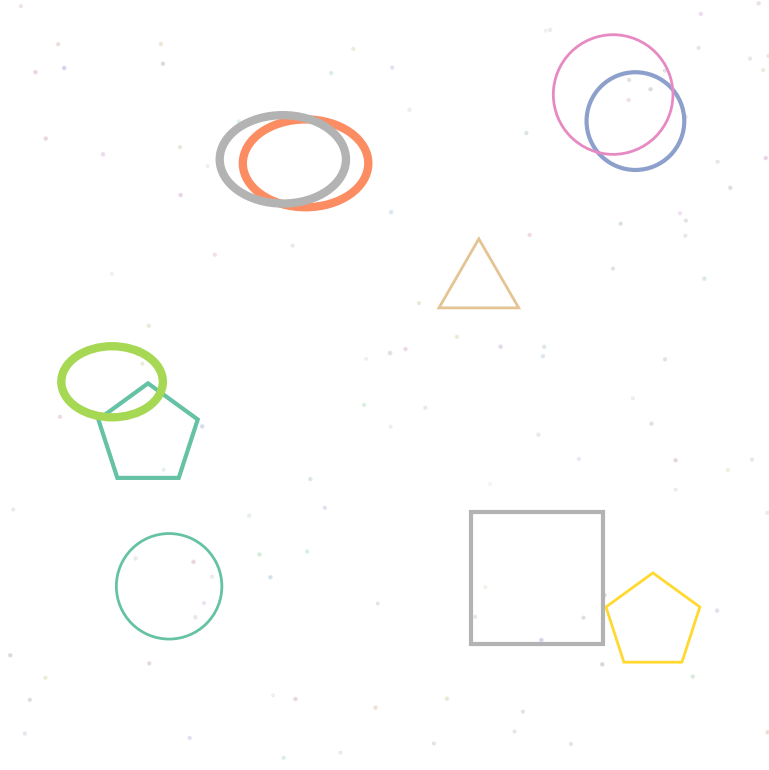[{"shape": "circle", "thickness": 1, "radius": 0.34, "center": [0.22, 0.239]}, {"shape": "pentagon", "thickness": 1.5, "radius": 0.34, "center": [0.192, 0.434]}, {"shape": "oval", "thickness": 3, "radius": 0.41, "center": [0.397, 0.788]}, {"shape": "circle", "thickness": 1.5, "radius": 0.32, "center": [0.825, 0.843]}, {"shape": "circle", "thickness": 1, "radius": 0.39, "center": [0.796, 0.877]}, {"shape": "oval", "thickness": 3, "radius": 0.33, "center": [0.146, 0.504]}, {"shape": "pentagon", "thickness": 1, "radius": 0.32, "center": [0.848, 0.192]}, {"shape": "triangle", "thickness": 1, "radius": 0.3, "center": [0.622, 0.63]}, {"shape": "square", "thickness": 1.5, "radius": 0.43, "center": [0.698, 0.249]}, {"shape": "oval", "thickness": 3, "radius": 0.41, "center": [0.367, 0.793]}]